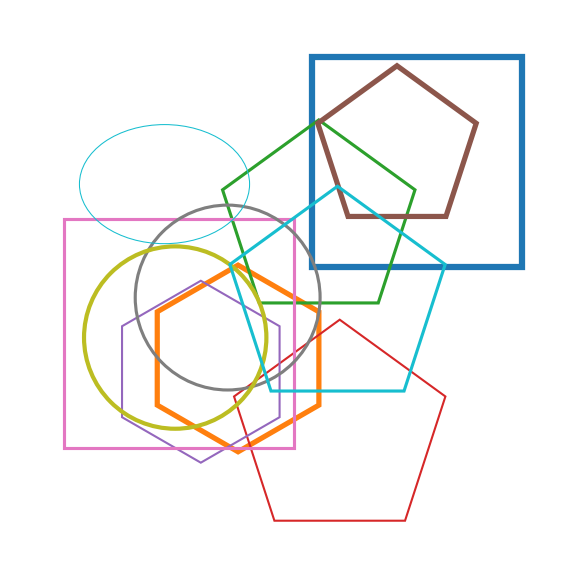[{"shape": "square", "thickness": 3, "radius": 0.91, "center": [0.721, 0.719]}, {"shape": "hexagon", "thickness": 2.5, "radius": 0.81, "center": [0.412, 0.378]}, {"shape": "pentagon", "thickness": 1.5, "radius": 0.88, "center": [0.552, 0.616]}, {"shape": "pentagon", "thickness": 1, "radius": 0.96, "center": [0.588, 0.253]}, {"shape": "hexagon", "thickness": 1, "radius": 0.79, "center": [0.348, 0.355]}, {"shape": "pentagon", "thickness": 2.5, "radius": 0.72, "center": [0.687, 0.741]}, {"shape": "square", "thickness": 1.5, "radius": 1.0, "center": [0.311, 0.422]}, {"shape": "circle", "thickness": 1.5, "radius": 0.8, "center": [0.394, 0.484]}, {"shape": "circle", "thickness": 2, "radius": 0.79, "center": [0.303, 0.415]}, {"shape": "oval", "thickness": 0.5, "radius": 0.74, "center": [0.285, 0.68]}, {"shape": "pentagon", "thickness": 1.5, "radius": 0.98, "center": [0.584, 0.481]}]